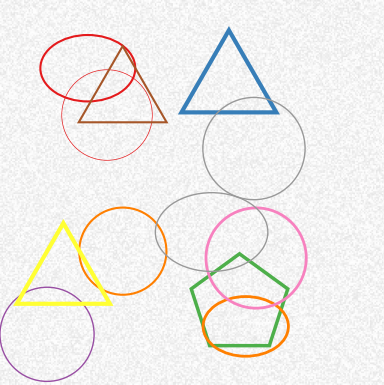[{"shape": "circle", "thickness": 0.5, "radius": 0.59, "center": [0.278, 0.701]}, {"shape": "oval", "thickness": 1.5, "radius": 0.62, "center": [0.228, 0.823]}, {"shape": "triangle", "thickness": 3, "radius": 0.71, "center": [0.595, 0.779]}, {"shape": "pentagon", "thickness": 2.5, "radius": 0.66, "center": [0.622, 0.209]}, {"shape": "circle", "thickness": 1, "radius": 0.61, "center": [0.122, 0.132]}, {"shape": "circle", "thickness": 1.5, "radius": 0.57, "center": [0.319, 0.348]}, {"shape": "oval", "thickness": 2, "radius": 0.55, "center": [0.638, 0.152]}, {"shape": "triangle", "thickness": 3, "radius": 0.7, "center": [0.164, 0.281]}, {"shape": "triangle", "thickness": 1.5, "radius": 0.66, "center": [0.319, 0.748]}, {"shape": "circle", "thickness": 2, "radius": 0.65, "center": [0.665, 0.33]}, {"shape": "oval", "thickness": 1, "radius": 0.73, "center": [0.55, 0.397]}, {"shape": "circle", "thickness": 1, "radius": 0.66, "center": [0.66, 0.614]}]